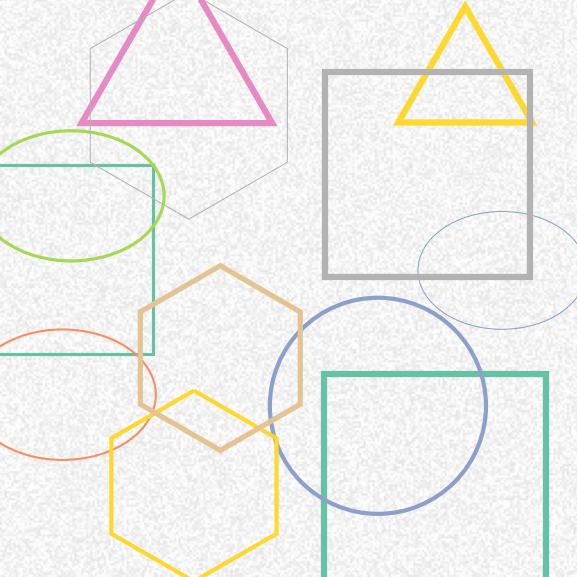[{"shape": "square", "thickness": 3, "radius": 0.96, "center": [0.753, 0.158]}, {"shape": "square", "thickness": 1.5, "radius": 0.82, "center": [0.101, 0.55]}, {"shape": "oval", "thickness": 1, "radius": 0.81, "center": [0.108, 0.316]}, {"shape": "circle", "thickness": 2, "radius": 0.94, "center": [0.654, 0.296]}, {"shape": "oval", "thickness": 0.5, "radius": 0.73, "center": [0.869, 0.531]}, {"shape": "triangle", "thickness": 3, "radius": 0.95, "center": [0.306, 0.881]}, {"shape": "oval", "thickness": 1.5, "radius": 0.81, "center": [0.123, 0.66]}, {"shape": "hexagon", "thickness": 2, "radius": 0.83, "center": [0.336, 0.158]}, {"shape": "triangle", "thickness": 3, "radius": 0.67, "center": [0.806, 0.854]}, {"shape": "hexagon", "thickness": 2.5, "radius": 0.8, "center": [0.381, 0.379]}, {"shape": "square", "thickness": 3, "radius": 0.89, "center": [0.741, 0.697]}, {"shape": "hexagon", "thickness": 0.5, "radius": 0.98, "center": [0.327, 0.817]}]